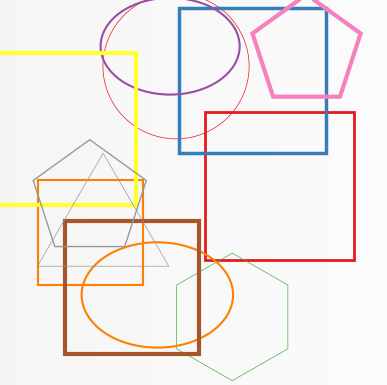[{"shape": "square", "thickness": 2, "radius": 0.96, "center": [0.722, 0.518]}, {"shape": "circle", "thickness": 0.5, "radius": 0.94, "center": [0.454, 0.828]}, {"shape": "square", "thickness": 2.5, "radius": 0.94, "center": [0.652, 0.791]}, {"shape": "hexagon", "thickness": 0.5, "radius": 0.83, "center": [0.599, 0.177]}, {"shape": "oval", "thickness": 1.5, "radius": 0.9, "center": [0.439, 0.88]}, {"shape": "oval", "thickness": 1.5, "radius": 0.98, "center": [0.406, 0.234]}, {"shape": "square", "thickness": 1.5, "radius": 0.68, "center": [0.234, 0.396]}, {"shape": "square", "thickness": 3, "radius": 0.99, "center": [0.153, 0.666]}, {"shape": "square", "thickness": 3, "radius": 0.86, "center": [0.341, 0.252]}, {"shape": "pentagon", "thickness": 3, "radius": 0.73, "center": [0.791, 0.868]}, {"shape": "pentagon", "thickness": 1, "radius": 0.77, "center": [0.232, 0.484]}, {"shape": "triangle", "thickness": 0.5, "radius": 0.98, "center": [0.266, 0.406]}]